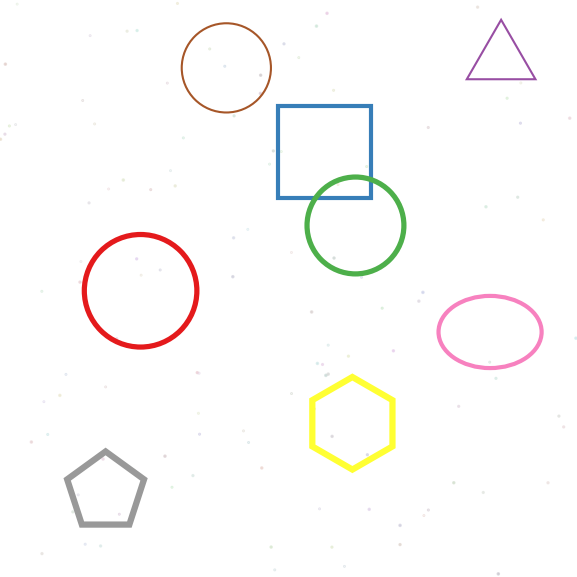[{"shape": "circle", "thickness": 2.5, "radius": 0.49, "center": [0.243, 0.496]}, {"shape": "square", "thickness": 2, "radius": 0.4, "center": [0.562, 0.736]}, {"shape": "circle", "thickness": 2.5, "radius": 0.42, "center": [0.616, 0.609]}, {"shape": "triangle", "thickness": 1, "radius": 0.34, "center": [0.868, 0.896]}, {"shape": "hexagon", "thickness": 3, "radius": 0.4, "center": [0.61, 0.266]}, {"shape": "circle", "thickness": 1, "radius": 0.39, "center": [0.392, 0.882]}, {"shape": "oval", "thickness": 2, "radius": 0.45, "center": [0.849, 0.424]}, {"shape": "pentagon", "thickness": 3, "radius": 0.35, "center": [0.183, 0.147]}]